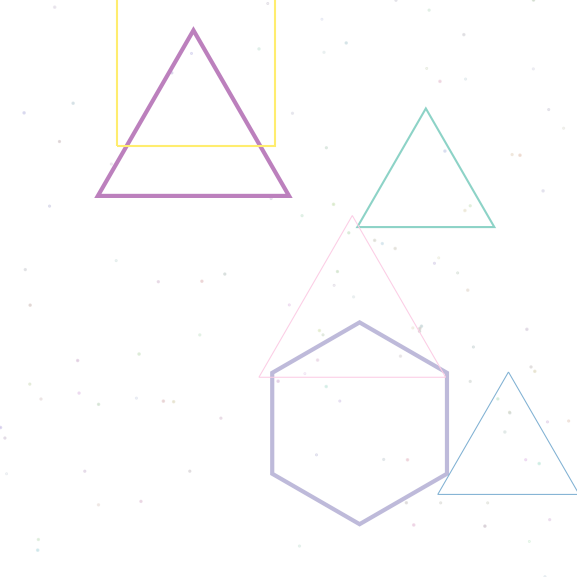[{"shape": "triangle", "thickness": 1, "radius": 0.68, "center": [0.737, 0.674]}, {"shape": "hexagon", "thickness": 2, "radius": 0.87, "center": [0.623, 0.266]}, {"shape": "triangle", "thickness": 0.5, "radius": 0.71, "center": [0.88, 0.214]}, {"shape": "triangle", "thickness": 0.5, "radius": 0.93, "center": [0.61, 0.439]}, {"shape": "triangle", "thickness": 2, "radius": 0.96, "center": [0.335, 0.755]}, {"shape": "square", "thickness": 1, "radius": 0.69, "center": [0.339, 0.884]}]